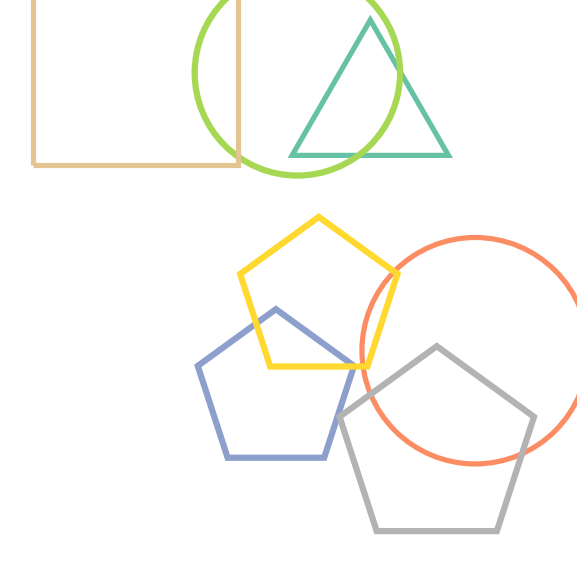[{"shape": "triangle", "thickness": 2.5, "radius": 0.78, "center": [0.641, 0.808]}, {"shape": "circle", "thickness": 2.5, "radius": 0.98, "center": [0.823, 0.392]}, {"shape": "pentagon", "thickness": 3, "radius": 0.71, "center": [0.478, 0.322]}, {"shape": "circle", "thickness": 3, "radius": 0.89, "center": [0.515, 0.873]}, {"shape": "pentagon", "thickness": 3, "radius": 0.72, "center": [0.552, 0.48]}, {"shape": "square", "thickness": 2.5, "radius": 0.89, "center": [0.235, 0.891]}, {"shape": "pentagon", "thickness": 3, "radius": 0.89, "center": [0.756, 0.223]}]